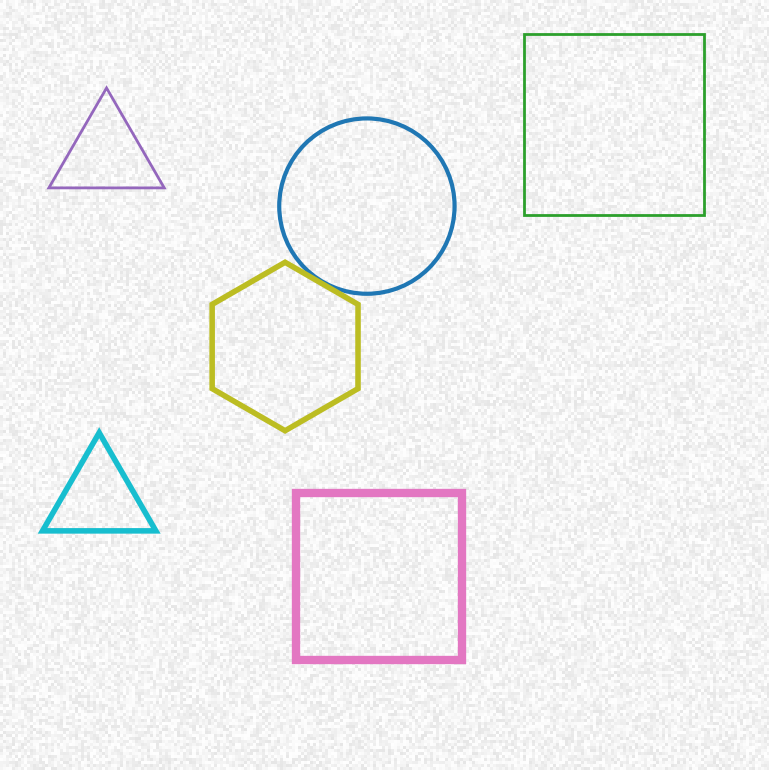[{"shape": "circle", "thickness": 1.5, "radius": 0.57, "center": [0.476, 0.732]}, {"shape": "square", "thickness": 1, "radius": 0.58, "center": [0.798, 0.838]}, {"shape": "triangle", "thickness": 1, "radius": 0.43, "center": [0.138, 0.799]}, {"shape": "square", "thickness": 3, "radius": 0.54, "center": [0.492, 0.252]}, {"shape": "hexagon", "thickness": 2, "radius": 0.55, "center": [0.37, 0.55]}, {"shape": "triangle", "thickness": 2, "radius": 0.42, "center": [0.129, 0.353]}]